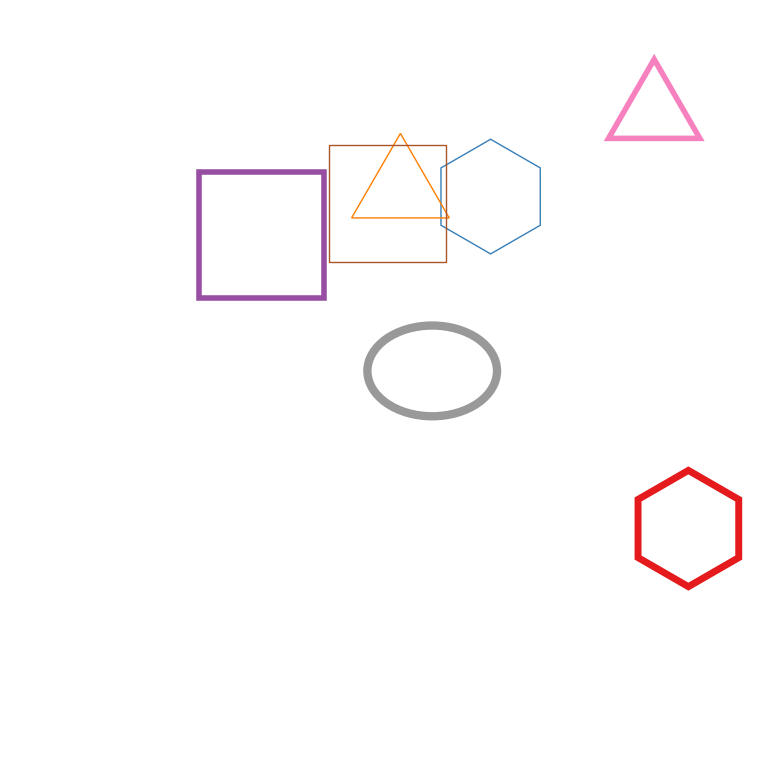[{"shape": "hexagon", "thickness": 2.5, "radius": 0.38, "center": [0.894, 0.314]}, {"shape": "hexagon", "thickness": 0.5, "radius": 0.37, "center": [0.637, 0.745]}, {"shape": "square", "thickness": 2, "radius": 0.41, "center": [0.34, 0.695]}, {"shape": "triangle", "thickness": 0.5, "radius": 0.37, "center": [0.52, 0.754]}, {"shape": "square", "thickness": 0.5, "radius": 0.38, "center": [0.503, 0.735]}, {"shape": "triangle", "thickness": 2, "radius": 0.34, "center": [0.85, 0.854]}, {"shape": "oval", "thickness": 3, "radius": 0.42, "center": [0.561, 0.518]}]